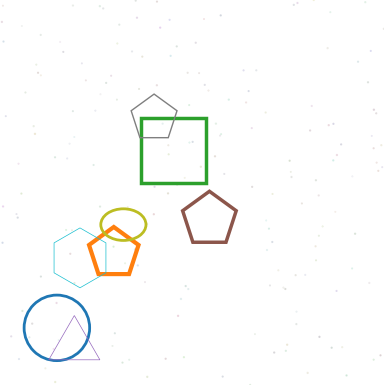[{"shape": "circle", "thickness": 2, "radius": 0.43, "center": [0.148, 0.148]}, {"shape": "pentagon", "thickness": 3, "radius": 0.34, "center": [0.296, 0.343]}, {"shape": "square", "thickness": 2.5, "radius": 0.42, "center": [0.451, 0.608]}, {"shape": "triangle", "thickness": 0.5, "radius": 0.38, "center": [0.193, 0.104]}, {"shape": "pentagon", "thickness": 2.5, "radius": 0.37, "center": [0.544, 0.43]}, {"shape": "pentagon", "thickness": 1, "radius": 0.31, "center": [0.4, 0.693]}, {"shape": "oval", "thickness": 2, "radius": 0.29, "center": [0.32, 0.417]}, {"shape": "hexagon", "thickness": 0.5, "radius": 0.39, "center": [0.208, 0.33]}]